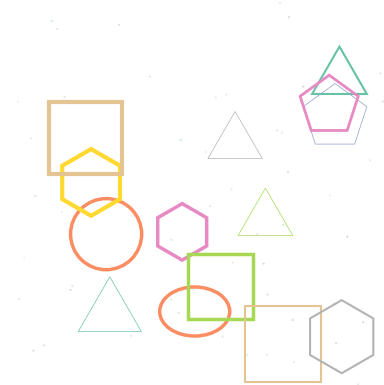[{"shape": "triangle", "thickness": 0.5, "radius": 0.47, "center": [0.285, 0.186]}, {"shape": "triangle", "thickness": 1.5, "radius": 0.41, "center": [0.882, 0.797]}, {"shape": "circle", "thickness": 2.5, "radius": 0.46, "center": [0.276, 0.392]}, {"shape": "oval", "thickness": 2.5, "radius": 0.45, "center": [0.506, 0.191]}, {"shape": "pentagon", "thickness": 0.5, "radius": 0.43, "center": [0.87, 0.696]}, {"shape": "hexagon", "thickness": 2.5, "radius": 0.37, "center": [0.473, 0.398]}, {"shape": "pentagon", "thickness": 2, "radius": 0.4, "center": [0.855, 0.725]}, {"shape": "square", "thickness": 2.5, "radius": 0.43, "center": [0.573, 0.256]}, {"shape": "triangle", "thickness": 0.5, "radius": 0.41, "center": [0.689, 0.429]}, {"shape": "hexagon", "thickness": 3, "radius": 0.43, "center": [0.237, 0.526]}, {"shape": "square", "thickness": 1.5, "radius": 0.5, "center": [0.735, 0.107]}, {"shape": "square", "thickness": 3, "radius": 0.47, "center": [0.222, 0.641]}, {"shape": "triangle", "thickness": 0.5, "radius": 0.41, "center": [0.611, 0.629]}, {"shape": "hexagon", "thickness": 1.5, "radius": 0.47, "center": [0.888, 0.125]}]